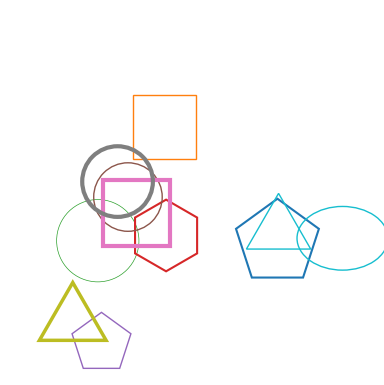[{"shape": "pentagon", "thickness": 1.5, "radius": 0.57, "center": [0.721, 0.371]}, {"shape": "square", "thickness": 1, "radius": 0.41, "center": [0.426, 0.67]}, {"shape": "circle", "thickness": 0.5, "radius": 0.53, "center": [0.254, 0.375]}, {"shape": "hexagon", "thickness": 1.5, "radius": 0.47, "center": [0.431, 0.388]}, {"shape": "pentagon", "thickness": 1, "radius": 0.4, "center": [0.264, 0.108]}, {"shape": "circle", "thickness": 1, "radius": 0.44, "center": [0.332, 0.488]}, {"shape": "square", "thickness": 3, "radius": 0.43, "center": [0.355, 0.447]}, {"shape": "circle", "thickness": 3, "radius": 0.46, "center": [0.305, 0.528]}, {"shape": "triangle", "thickness": 2.5, "radius": 0.5, "center": [0.189, 0.166]}, {"shape": "oval", "thickness": 1, "radius": 0.59, "center": [0.89, 0.381]}, {"shape": "triangle", "thickness": 1, "radius": 0.48, "center": [0.724, 0.401]}]